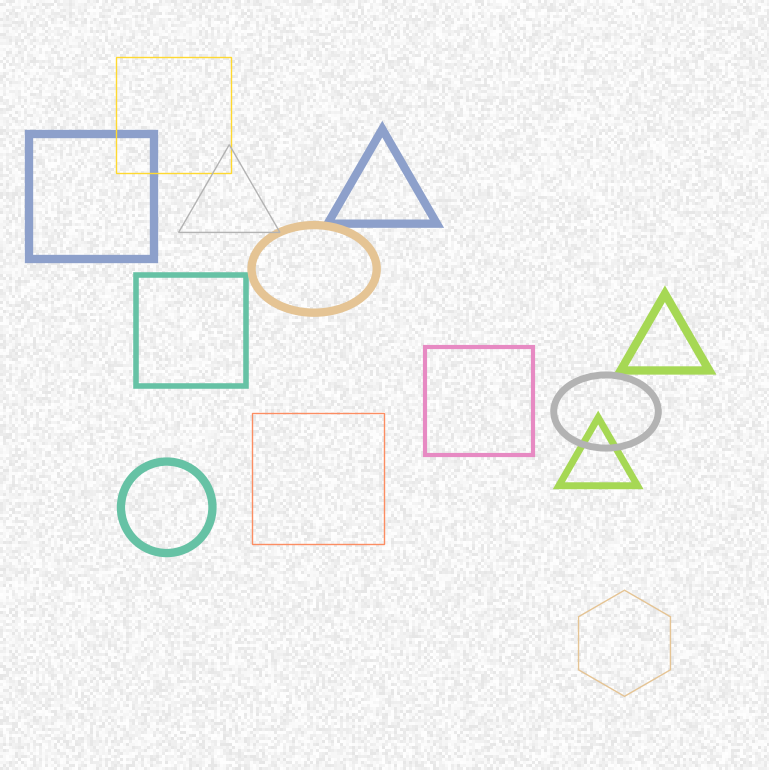[{"shape": "circle", "thickness": 3, "radius": 0.3, "center": [0.217, 0.341]}, {"shape": "square", "thickness": 2, "radius": 0.36, "center": [0.248, 0.57]}, {"shape": "square", "thickness": 0.5, "radius": 0.43, "center": [0.413, 0.379]}, {"shape": "triangle", "thickness": 3, "radius": 0.41, "center": [0.496, 0.75]}, {"shape": "square", "thickness": 3, "radius": 0.41, "center": [0.118, 0.745]}, {"shape": "square", "thickness": 1.5, "radius": 0.35, "center": [0.622, 0.479]}, {"shape": "triangle", "thickness": 3, "radius": 0.33, "center": [0.864, 0.552]}, {"shape": "triangle", "thickness": 2.5, "radius": 0.3, "center": [0.777, 0.399]}, {"shape": "square", "thickness": 0.5, "radius": 0.38, "center": [0.226, 0.85]}, {"shape": "hexagon", "thickness": 0.5, "radius": 0.34, "center": [0.811, 0.165]}, {"shape": "oval", "thickness": 3, "radius": 0.41, "center": [0.408, 0.651]}, {"shape": "oval", "thickness": 2.5, "radius": 0.34, "center": [0.787, 0.466]}, {"shape": "triangle", "thickness": 0.5, "radius": 0.38, "center": [0.298, 0.736]}]